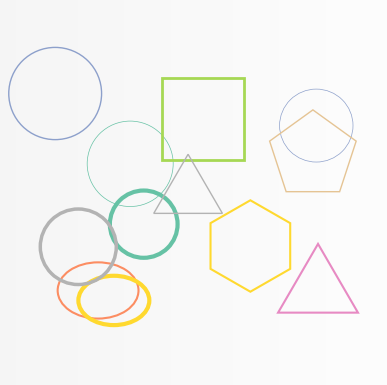[{"shape": "circle", "thickness": 3, "radius": 0.44, "center": [0.371, 0.418]}, {"shape": "circle", "thickness": 0.5, "radius": 0.55, "center": [0.336, 0.575]}, {"shape": "oval", "thickness": 1.5, "radius": 0.52, "center": [0.253, 0.246]}, {"shape": "circle", "thickness": 1, "radius": 0.6, "center": [0.142, 0.757]}, {"shape": "circle", "thickness": 0.5, "radius": 0.47, "center": [0.816, 0.674]}, {"shape": "triangle", "thickness": 1.5, "radius": 0.6, "center": [0.821, 0.247]}, {"shape": "square", "thickness": 2, "radius": 0.53, "center": [0.523, 0.691]}, {"shape": "hexagon", "thickness": 1.5, "radius": 0.59, "center": [0.646, 0.361]}, {"shape": "oval", "thickness": 3, "radius": 0.46, "center": [0.294, 0.22]}, {"shape": "pentagon", "thickness": 1, "radius": 0.59, "center": [0.807, 0.597]}, {"shape": "circle", "thickness": 2.5, "radius": 0.49, "center": [0.202, 0.359]}, {"shape": "triangle", "thickness": 1, "radius": 0.51, "center": [0.485, 0.497]}]